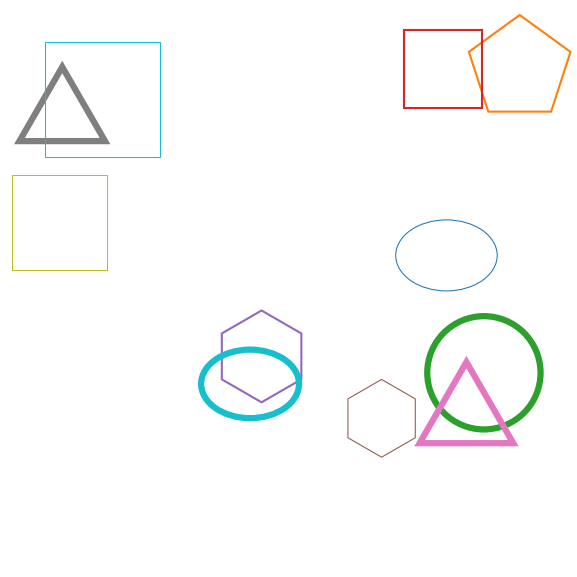[{"shape": "oval", "thickness": 0.5, "radius": 0.44, "center": [0.773, 0.557]}, {"shape": "pentagon", "thickness": 1, "radius": 0.46, "center": [0.9, 0.881]}, {"shape": "circle", "thickness": 3, "radius": 0.49, "center": [0.838, 0.354]}, {"shape": "square", "thickness": 1, "radius": 0.34, "center": [0.767, 0.88]}, {"shape": "hexagon", "thickness": 1, "radius": 0.4, "center": [0.453, 0.382]}, {"shape": "hexagon", "thickness": 0.5, "radius": 0.34, "center": [0.661, 0.275]}, {"shape": "triangle", "thickness": 3, "radius": 0.47, "center": [0.808, 0.279]}, {"shape": "triangle", "thickness": 3, "radius": 0.43, "center": [0.108, 0.798]}, {"shape": "square", "thickness": 0.5, "radius": 0.41, "center": [0.103, 0.613]}, {"shape": "oval", "thickness": 3, "radius": 0.42, "center": [0.433, 0.334]}, {"shape": "square", "thickness": 0.5, "radius": 0.5, "center": [0.178, 0.828]}]